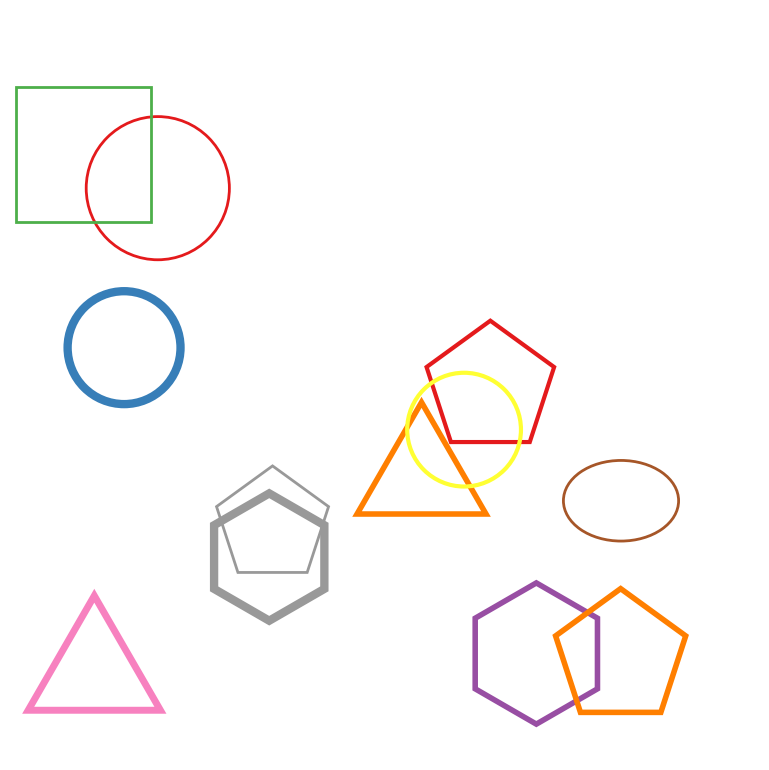[{"shape": "pentagon", "thickness": 1.5, "radius": 0.44, "center": [0.637, 0.496]}, {"shape": "circle", "thickness": 1, "radius": 0.46, "center": [0.205, 0.756]}, {"shape": "circle", "thickness": 3, "radius": 0.37, "center": [0.161, 0.549]}, {"shape": "square", "thickness": 1, "radius": 0.44, "center": [0.108, 0.799]}, {"shape": "hexagon", "thickness": 2, "radius": 0.46, "center": [0.697, 0.151]}, {"shape": "pentagon", "thickness": 2, "radius": 0.44, "center": [0.806, 0.147]}, {"shape": "triangle", "thickness": 2, "radius": 0.48, "center": [0.547, 0.381]}, {"shape": "circle", "thickness": 1.5, "radius": 0.37, "center": [0.603, 0.442]}, {"shape": "oval", "thickness": 1, "radius": 0.37, "center": [0.807, 0.35]}, {"shape": "triangle", "thickness": 2.5, "radius": 0.5, "center": [0.122, 0.127]}, {"shape": "pentagon", "thickness": 1, "radius": 0.38, "center": [0.354, 0.318]}, {"shape": "hexagon", "thickness": 3, "radius": 0.41, "center": [0.35, 0.277]}]